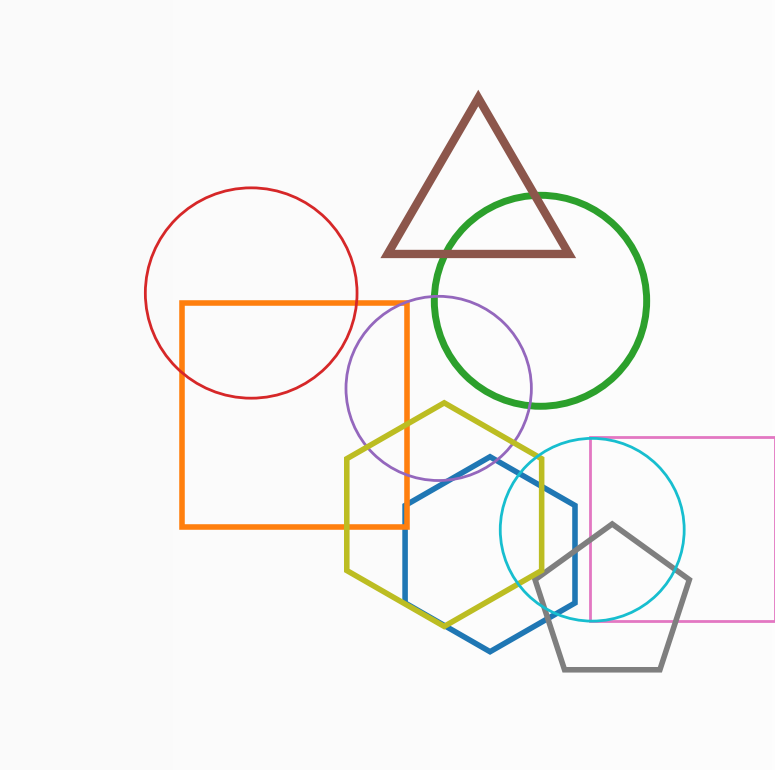[{"shape": "hexagon", "thickness": 2, "radius": 0.63, "center": [0.632, 0.28]}, {"shape": "square", "thickness": 2, "radius": 0.73, "center": [0.38, 0.461]}, {"shape": "circle", "thickness": 2.5, "radius": 0.69, "center": [0.697, 0.609]}, {"shape": "circle", "thickness": 1, "radius": 0.68, "center": [0.324, 0.619]}, {"shape": "circle", "thickness": 1, "radius": 0.6, "center": [0.566, 0.496]}, {"shape": "triangle", "thickness": 3, "radius": 0.68, "center": [0.617, 0.738]}, {"shape": "square", "thickness": 1, "radius": 0.6, "center": [0.88, 0.313]}, {"shape": "pentagon", "thickness": 2, "radius": 0.52, "center": [0.79, 0.215]}, {"shape": "hexagon", "thickness": 2, "radius": 0.73, "center": [0.573, 0.332]}, {"shape": "circle", "thickness": 1, "radius": 0.59, "center": [0.764, 0.312]}]